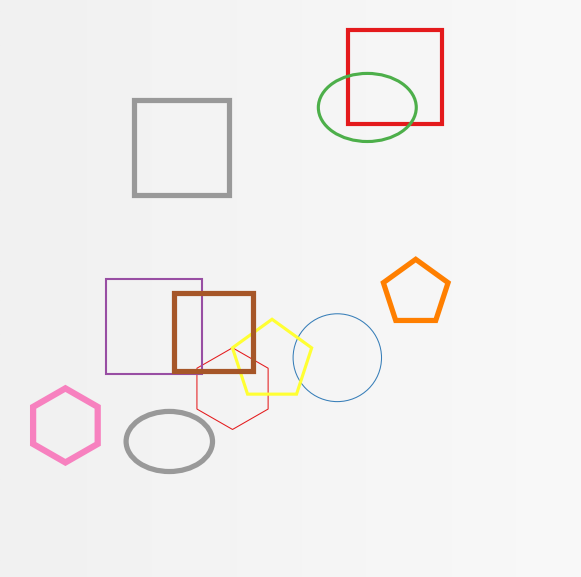[{"shape": "square", "thickness": 2, "radius": 0.41, "center": [0.679, 0.865]}, {"shape": "hexagon", "thickness": 0.5, "radius": 0.35, "center": [0.4, 0.326]}, {"shape": "circle", "thickness": 0.5, "radius": 0.38, "center": [0.58, 0.38]}, {"shape": "oval", "thickness": 1.5, "radius": 0.42, "center": [0.632, 0.813]}, {"shape": "square", "thickness": 1, "radius": 0.41, "center": [0.265, 0.434]}, {"shape": "pentagon", "thickness": 2.5, "radius": 0.29, "center": [0.715, 0.492]}, {"shape": "pentagon", "thickness": 1.5, "radius": 0.36, "center": [0.468, 0.375]}, {"shape": "square", "thickness": 2.5, "radius": 0.34, "center": [0.367, 0.425]}, {"shape": "hexagon", "thickness": 3, "radius": 0.32, "center": [0.113, 0.262]}, {"shape": "square", "thickness": 2.5, "radius": 0.41, "center": [0.312, 0.743]}, {"shape": "oval", "thickness": 2.5, "radius": 0.37, "center": [0.291, 0.235]}]